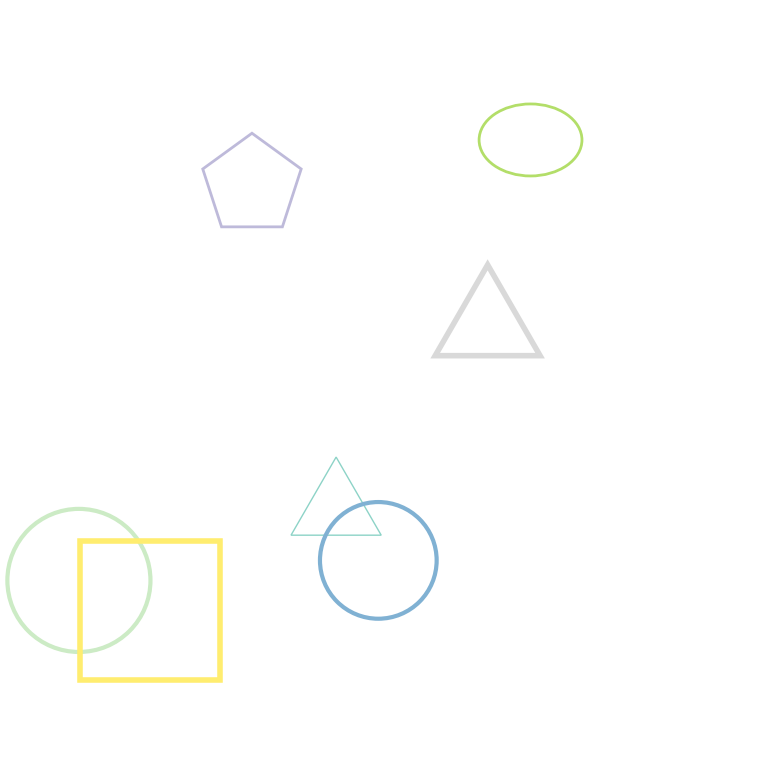[{"shape": "triangle", "thickness": 0.5, "radius": 0.34, "center": [0.437, 0.339]}, {"shape": "pentagon", "thickness": 1, "radius": 0.34, "center": [0.327, 0.76]}, {"shape": "circle", "thickness": 1.5, "radius": 0.38, "center": [0.491, 0.272]}, {"shape": "oval", "thickness": 1, "radius": 0.33, "center": [0.689, 0.818]}, {"shape": "triangle", "thickness": 2, "radius": 0.39, "center": [0.633, 0.577]}, {"shape": "circle", "thickness": 1.5, "radius": 0.46, "center": [0.102, 0.246]}, {"shape": "square", "thickness": 2, "radius": 0.45, "center": [0.194, 0.207]}]